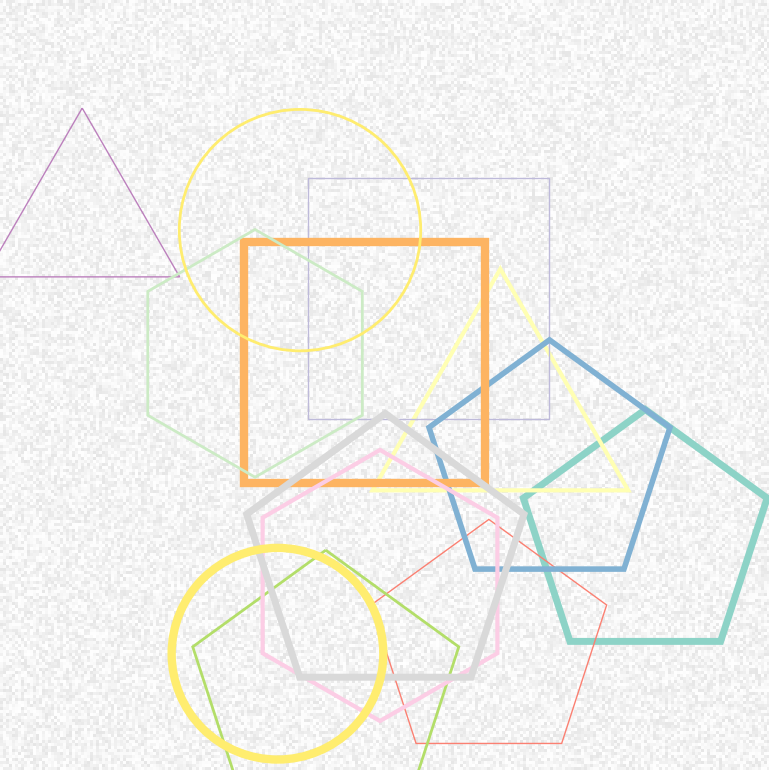[{"shape": "pentagon", "thickness": 2.5, "radius": 0.83, "center": [0.838, 0.302]}, {"shape": "triangle", "thickness": 1.5, "radius": 0.96, "center": [0.65, 0.459]}, {"shape": "square", "thickness": 0.5, "radius": 0.78, "center": [0.556, 0.613]}, {"shape": "pentagon", "thickness": 0.5, "radius": 0.8, "center": [0.635, 0.165]}, {"shape": "pentagon", "thickness": 2, "radius": 0.82, "center": [0.714, 0.394]}, {"shape": "square", "thickness": 3, "radius": 0.78, "center": [0.473, 0.529]}, {"shape": "pentagon", "thickness": 1, "radius": 0.91, "center": [0.423, 0.104]}, {"shape": "hexagon", "thickness": 1.5, "radius": 0.88, "center": [0.494, 0.24]}, {"shape": "pentagon", "thickness": 2.5, "radius": 0.95, "center": [0.5, 0.274]}, {"shape": "triangle", "thickness": 0.5, "radius": 0.73, "center": [0.107, 0.713]}, {"shape": "hexagon", "thickness": 1, "radius": 0.8, "center": [0.331, 0.541]}, {"shape": "circle", "thickness": 3, "radius": 0.69, "center": [0.36, 0.151]}, {"shape": "circle", "thickness": 1, "radius": 0.78, "center": [0.39, 0.701]}]